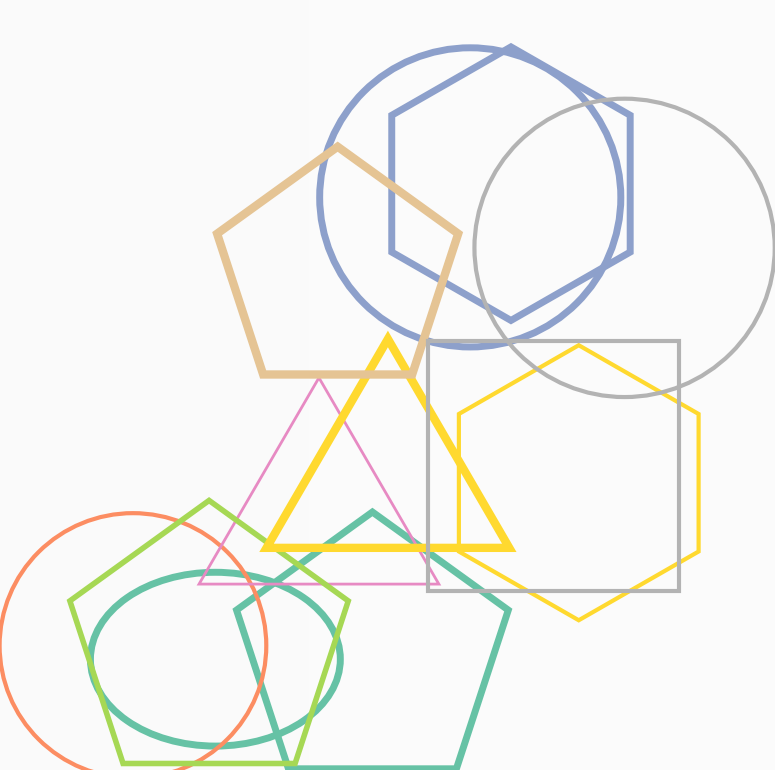[{"shape": "oval", "thickness": 2.5, "radius": 0.81, "center": [0.278, 0.144]}, {"shape": "pentagon", "thickness": 2.5, "radius": 0.92, "center": [0.481, 0.151]}, {"shape": "circle", "thickness": 1.5, "radius": 0.86, "center": [0.172, 0.162]}, {"shape": "hexagon", "thickness": 2.5, "radius": 0.89, "center": [0.659, 0.761]}, {"shape": "circle", "thickness": 2.5, "radius": 0.97, "center": [0.607, 0.744]}, {"shape": "triangle", "thickness": 1, "radius": 0.89, "center": [0.412, 0.331]}, {"shape": "pentagon", "thickness": 2, "radius": 0.94, "center": [0.27, 0.161]}, {"shape": "hexagon", "thickness": 1.5, "radius": 0.89, "center": [0.747, 0.373]}, {"shape": "triangle", "thickness": 3, "radius": 0.9, "center": [0.501, 0.379]}, {"shape": "pentagon", "thickness": 3, "radius": 0.82, "center": [0.436, 0.646]}, {"shape": "square", "thickness": 1.5, "radius": 0.81, "center": [0.714, 0.395]}, {"shape": "circle", "thickness": 1.5, "radius": 0.97, "center": [0.806, 0.678]}]